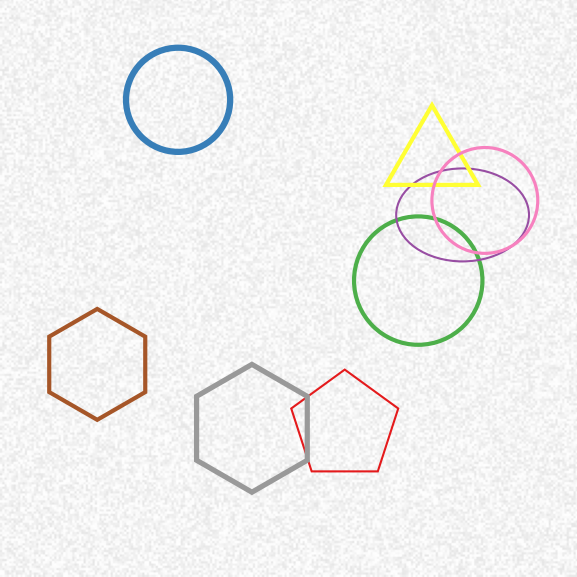[{"shape": "pentagon", "thickness": 1, "radius": 0.49, "center": [0.597, 0.262]}, {"shape": "circle", "thickness": 3, "radius": 0.45, "center": [0.308, 0.826]}, {"shape": "circle", "thickness": 2, "radius": 0.56, "center": [0.724, 0.513]}, {"shape": "oval", "thickness": 1, "radius": 0.57, "center": [0.801, 0.627]}, {"shape": "triangle", "thickness": 2, "radius": 0.46, "center": [0.748, 0.725]}, {"shape": "hexagon", "thickness": 2, "radius": 0.48, "center": [0.168, 0.368]}, {"shape": "circle", "thickness": 1.5, "radius": 0.46, "center": [0.84, 0.652]}, {"shape": "hexagon", "thickness": 2.5, "radius": 0.55, "center": [0.436, 0.258]}]